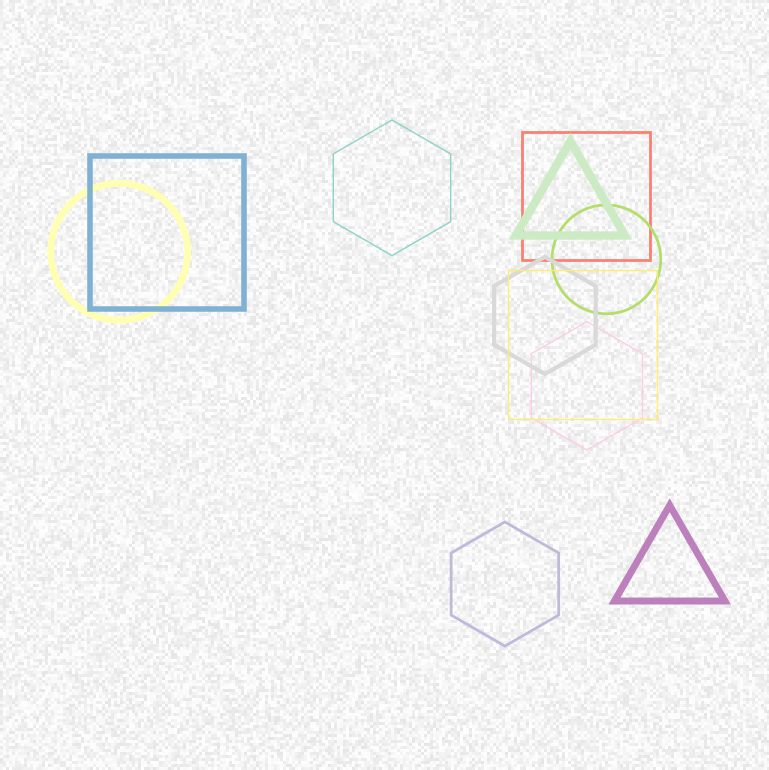[{"shape": "hexagon", "thickness": 0.5, "radius": 0.44, "center": [0.509, 0.756]}, {"shape": "circle", "thickness": 2.5, "radius": 0.44, "center": [0.155, 0.673]}, {"shape": "hexagon", "thickness": 1, "radius": 0.4, "center": [0.656, 0.242]}, {"shape": "square", "thickness": 1, "radius": 0.42, "center": [0.761, 0.745]}, {"shape": "square", "thickness": 2, "radius": 0.5, "center": [0.217, 0.698]}, {"shape": "circle", "thickness": 1, "radius": 0.35, "center": [0.787, 0.663]}, {"shape": "hexagon", "thickness": 0.5, "radius": 0.42, "center": [0.762, 0.499]}, {"shape": "hexagon", "thickness": 1.5, "radius": 0.38, "center": [0.708, 0.59]}, {"shape": "triangle", "thickness": 2.5, "radius": 0.41, "center": [0.87, 0.261]}, {"shape": "triangle", "thickness": 3, "radius": 0.41, "center": [0.741, 0.735]}, {"shape": "square", "thickness": 0.5, "radius": 0.48, "center": [0.756, 0.553]}]